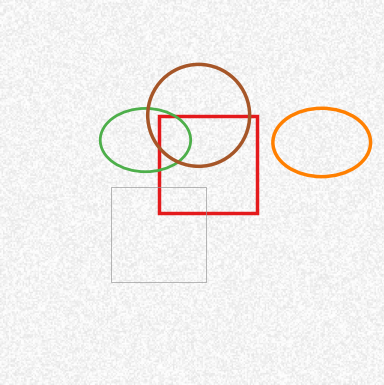[{"shape": "square", "thickness": 2.5, "radius": 0.63, "center": [0.541, 0.572]}, {"shape": "oval", "thickness": 2, "radius": 0.59, "center": [0.378, 0.636]}, {"shape": "oval", "thickness": 2.5, "radius": 0.63, "center": [0.836, 0.63]}, {"shape": "circle", "thickness": 2.5, "radius": 0.66, "center": [0.516, 0.7]}, {"shape": "square", "thickness": 0.5, "radius": 0.62, "center": [0.413, 0.391]}]